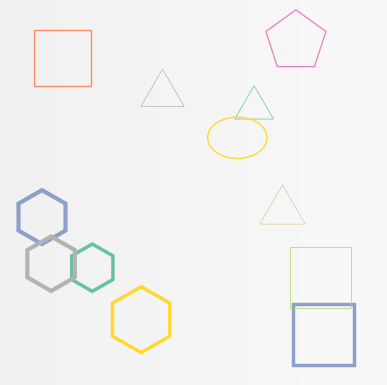[{"shape": "hexagon", "thickness": 2.5, "radius": 0.31, "center": [0.238, 0.305]}, {"shape": "triangle", "thickness": 0.5, "radius": 0.29, "center": [0.656, 0.72]}, {"shape": "square", "thickness": 1, "radius": 0.37, "center": [0.162, 0.85]}, {"shape": "square", "thickness": 2.5, "radius": 0.39, "center": [0.834, 0.131]}, {"shape": "hexagon", "thickness": 3, "radius": 0.35, "center": [0.108, 0.436]}, {"shape": "pentagon", "thickness": 1, "radius": 0.41, "center": [0.764, 0.893]}, {"shape": "square", "thickness": 0.5, "radius": 0.4, "center": [0.827, 0.28]}, {"shape": "hexagon", "thickness": 2.5, "radius": 0.43, "center": [0.364, 0.17]}, {"shape": "oval", "thickness": 1, "radius": 0.38, "center": [0.613, 0.642]}, {"shape": "triangle", "thickness": 0.5, "radius": 0.34, "center": [0.729, 0.452]}, {"shape": "triangle", "thickness": 0.5, "radius": 0.32, "center": [0.419, 0.756]}, {"shape": "hexagon", "thickness": 3, "radius": 0.35, "center": [0.132, 0.315]}]